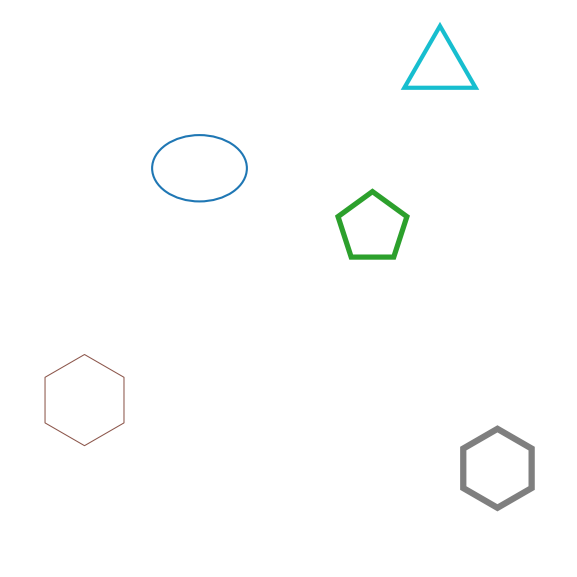[{"shape": "oval", "thickness": 1, "radius": 0.41, "center": [0.345, 0.708]}, {"shape": "pentagon", "thickness": 2.5, "radius": 0.31, "center": [0.645, 0.605]}, {"shape": "hexagon", "thickness": 0.5, "radius": 0.39, "center": [0.146, 0.306]}, {"shape": "hexagon", "thickness": 3, "radius": 0.34, "center": [0.861, 0.188]}, {"shape": "triangle", "thickness": 2, "radius": 0.36, "center": [0.762, 0.883]}]